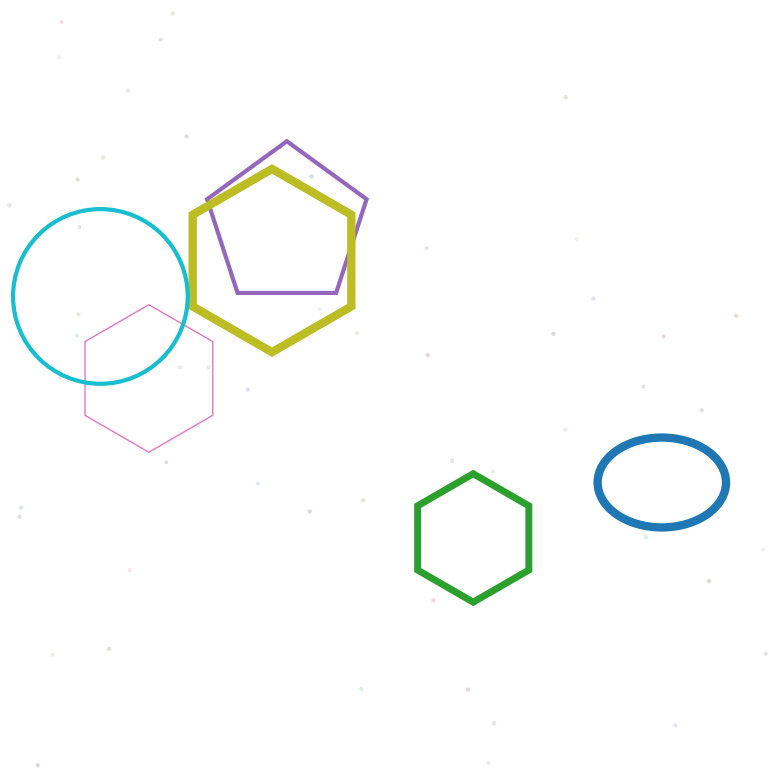[{"shape": "oval", "thickness": 3, "radius": 0.42, "center": [0.86, 0.373]}, {"shape": "hexagon", "thickness": 2.5, "radius": 0.42, "center": [0.615, 0.301]}, {"shape": "pentagon", "thickness": 1.5, "radius": 0.54, "center": [0.373, 0.708]}, {"shape": "hexagon", "thickness": 0.5, "radius": 0.48, "center": [0.193, 0.509]}, {"shape": "hexagon", "thickness": 3, "radius": 0.59, "center": [0.353, 0.662]}, {"shape": "circle", "thickness": 1.5, "radius": 0.57, "center": [0.13, 0.615]}]